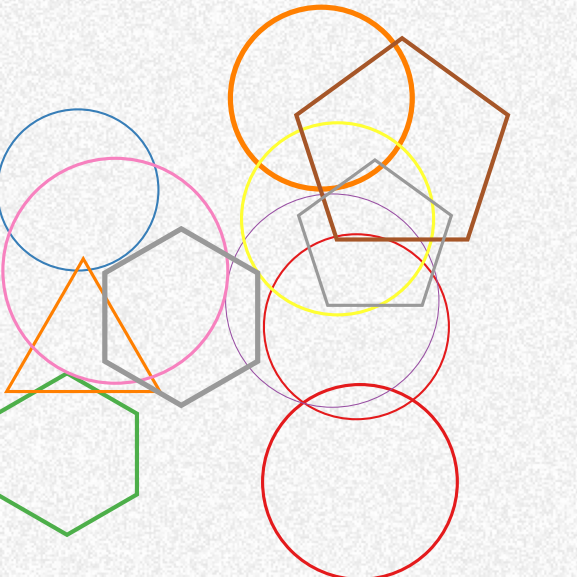[{"shape": "circle", "thickness": 1, "radius": 0.8, "center": [0.617, 0.433]}, {"shape": "circle", "thickness": 1.5, "radius": 0.84, "center": [0.623, 0.165]}, {"shape": "circle", "thickness": 1, "radius": 0.7, "center": [0.135, 0.67]}, {"shape": "hexagon", "thickness": 2, "radius": 0.7, "center": [0.116, 0.213]}, {"shape": "circle", "thickness": 0.5, "radius": 0.92, "center": [0.575, 0.479]}, {"shape": "circle", "thickness": 2.5, "radius": 0.79, "center": [0.556, 0.829]}, {"shape": "triangle", "thickness": 1.5, "radius": 0.77, "center": [0.144, 0.398]}, {"shape": "circle", "thickness": 1.5, "radius": 0.83, "center": [0.585, 0.62]}, {"shape": "pentagon", "thickness": 2, "radius": 0.96, "center": [0.696, 0.74]}, {"shape": "circle", "thickness": 1.5, "radius": 0.97, "center": [0.2, 0.53]}, {"shape": "pentagon", "thickness": 1.5, "radius": 0.7, "center": [0.649, 0.583]}, {"shape": "hexagon", "thickness": 2.5, "radius": 0.76, "center": [0.314, 0.45]}]